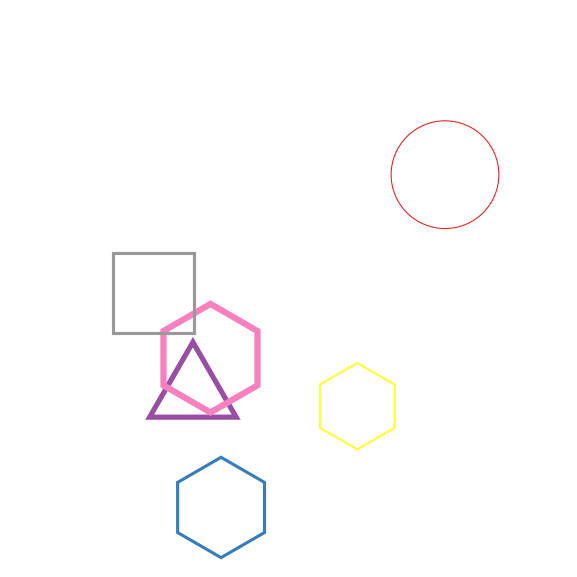[{"shape": "circle", "thickness": 0.5, "radius": 0.47, "center": [0.771, 0.697]}, {"shape": "hexagon", "thickness": 1.5, "radius": 0.43, "center": [0.383, 0.12]}, {"shape": "triangle", "thickness": 2.5, "radius": 0.43, "center": [0.334, 0.32]}, {"shape": "hexagon", "thickness": 1, "radius": 0.37, "center": [0.619, 0.296]}, {"shape": "hexagon", "thickness": 3, "radius": 0.47, "center": [0.364, 0.379]}, {"shape": "square", "thickness": 1.5, "radius": 0.35, "center": [0.266, 0.491]}]